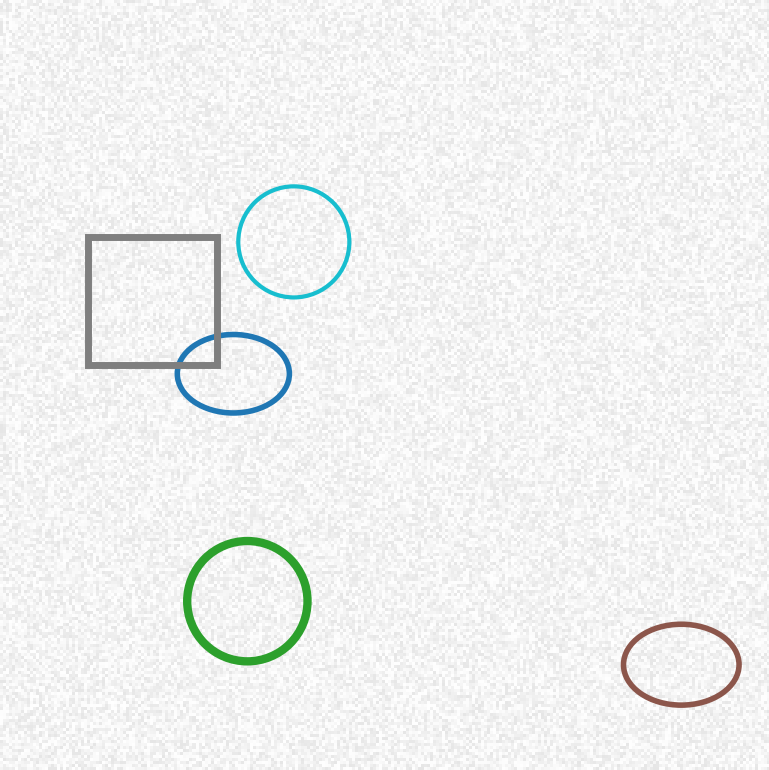[{"shape": "oval", "thickness": 2, "radius": 0.36, "center": [0.303, 0.515]}, {"shape": "circle", "thickness": 3, "radius": 0.39, "center": [0.321, 0.219]}, {"shape": "oval", "thickness": 2, "radius": 0.38, "center": [0.885, 0.137]}, {"shape": "square", "thickness": 2.5, "radius": 0.42, "center": [0.199, 0.609]}, {"shape": "circle", "thickness": 1.5, "radius": 0.36, "center": [0.382, 0.686]}]